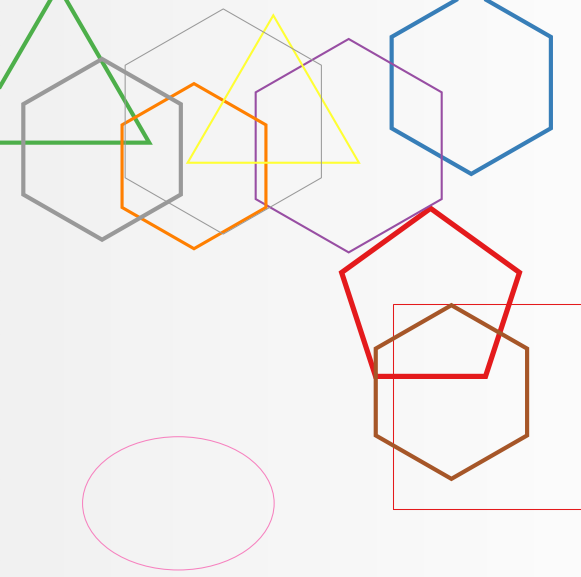[{"shape": "pentagon", "thickness": 2.5, "radius": 0.8, "center": [0.741, 0.478]}, {"shape": "square", "thickness": 0.5, "radius": 0.89, "center": [0.854, 0.295]}, {"shape": "hexagon", "thickness": 2, "radius": 0.79, "center": [0.811, 0.856]}, {"shape": "triangle", "thickness": 2, "radius": 0.9, "center": [0.1, 0.842]}, {"shape": "hexagon", "thickness": 1, "radius": 0.92, "center": [0.6, 0.747]}, {"shape": "hexagon", "thickness": 1.5, "radius": 0.71, "center": [0.334, 0.711]}, {"shape": "triangle", "thickness": 1, "radius": 0.85, "center": [0.47, 0.802]}, {"shape": "hexagon", "thickness": 2, "radius": 0.75, "center": [0.777, 0.32]}, {"shape": "oval", "thickness": 0.5, "radius": 0.82, "center": [0.307, 0.128]}, {"shape": "hexagon", "thickness": 0.5, "radius": 0.97, "center": [0.384, 0.789]}, {"shape": "hexagon", "thickness": 2, "radius": 0.78, "center": [0.176, 0.741]}]